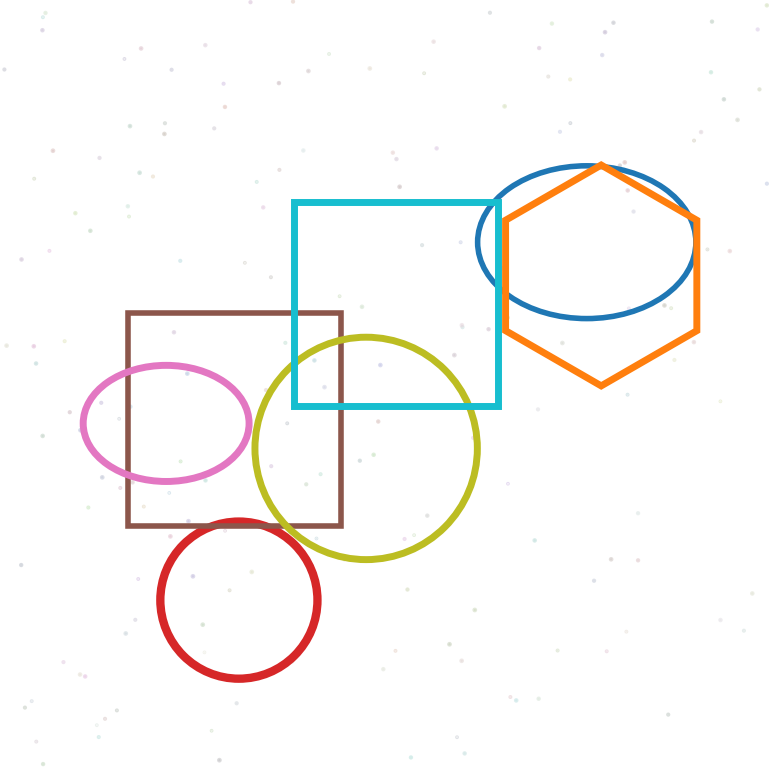[{"shape": "oval", "thickness": 2, "radius": 0.71, "center": [0.762, 0.685]}, {"shape": "hexagon", "thickness": 2.5, "radius": 0.72, "center": [0.781, 0.642]}, {"shape": "circle", "thickness": 3, "radius": 0.51, "center": [0.31, 0.221]}, {"shape": "square", "thickness": 2, "radius": 0.69, "center": [0.305, 0.455]}, {"shape": "oval", "thickness": 2.5, "radius": 0.54, "center": [0.216, 0.45]}, {"shape": "circle", "thickness": 2.5, "radius": 0.72, "center": [0.476, 0.418]}, {"shape": "square", "thickness": 2.5, "radius": 0.66, "center": [0.514, 0.605]}]